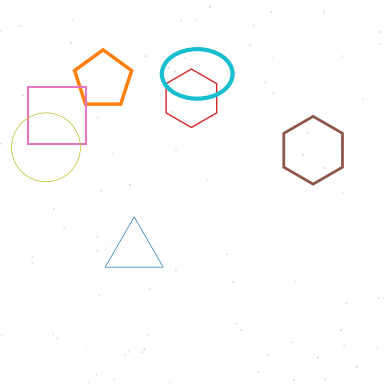[{"shape": "triangle", "thickness": 0.5, "radius": 0.44, "center": [0.349, 0.35]}, {"shape": "pentagon", "thickness": 2.5, "radius": 0.39, "center": [0.268, 0.793]}, {"shape": "hexagon", "thickness": 1, "radius": 0.38, "center": [0.497, 0.745]}, {"shape": "hexagon", "thickness": 2, "radius": 0.44, "center": [0.813, 0.61]}, {"shape": "square", "thickness": 1.5, "radius": 0.37, "center": [0.149, 0.7]}, {"shape": "circle", "thickness": 0.5, "radius": 0.45, "center": [0.119, 0.617]}, {"shape": "oval", "thickness": 3, "radius": 0.46, "center": [0.512, 0.808]}]